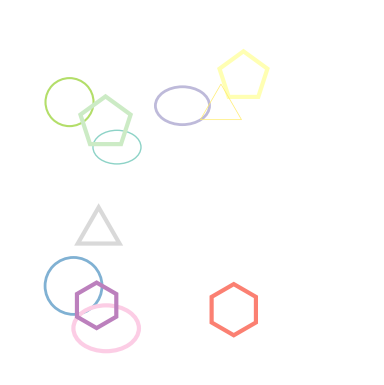[{"shape": "oval", "thickness": 1, "radius": 0.31, "center": [0.304, 0.618]}, {"shape": "pentagon", "thickness": 3, "radius": 0.33, "center": [0.632, 0.801]}, {"shape": "oval", "thickness": 2, "radius": 0.35, "center": [0.474, 0.725]}, {"shape": "hexagon", "thickness": 3, "radius": 0.33, "center": [0.607, 0.196]}, {"shape": "circle", "thickness": 2, "radius": 0.37, "center": [0.191, 0.257]}, {"shape": "circle", "thickness": 1.5, "radius": 0.31, "center": [0.181, 0.735]}, {"shape": "oval", "thickness": 3, "radius": 0.43, "center": [0.276, 0.147]}, {"shape": "triangle", "thickness": 3, "radius": 0.31, "center": [0.256, 0.399]}, {"shape": "hexagon", "thickness": 3, "radius": 0.3, "center": [0.251, 0.207]}, {"shape": "pentagon", "thickness": 3, "radius": 0.34, "center": [0.274, 0.681]}, {"shape": "triangle", "thickness": 0.5, "radius": 0.31, "center": [0.574, 0.72]}]